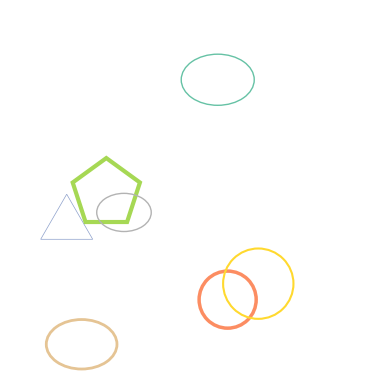[{"shape": "oval", "thickness": 1, "radius": 0.47, "center": [0.566, 0.793]}, {"shape": "circle", "thickness": 2.5, "radius": 0.37, "center": [0.591, 0.222]}, {"shape": "triangle", "thickness": 0.5, "radius": 0.39, "center": [0.173, 0.418]}, {"shape": "pentagon", "thickness": 3, "radius": 0.46, "center": [0.276, 0.498]}, {"shape": "circle", "thickness": 1.5, "radius": 0.46, "center": [0.671, 0.263]}, {"shape": "oval", "thickness": 2, "radius": 0.46, "center": [0.212, 0.106]}, {"shape": "oval", "thickness": 1, "radius": 0.35, "center": [0.322, 0.448]}]